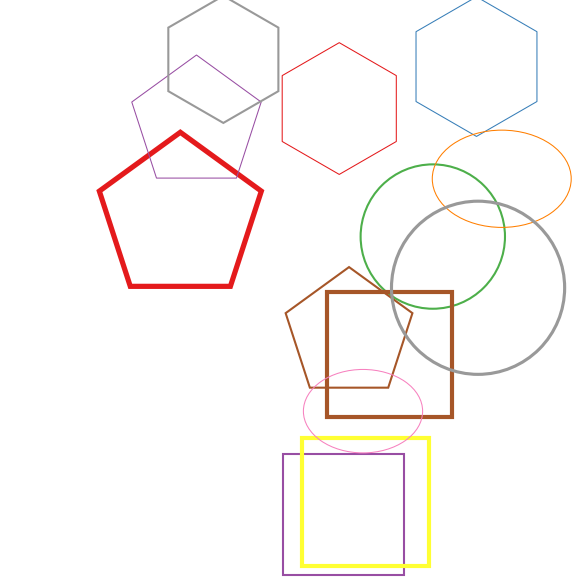[{"shape": "pentagon", "thickness": 2.5, "radius": 0.74, "center": [0.312, 0.623]}, {"shape": "hexagon", "thickness": 0.5, "radius": 0.57, "center": [0.587, 0.811]}, {"shape": "hexagon", "thickness": 0.5, "radius": 0.6, "center": [0.825, 0.884]}, {"shape": "circle", "thickness": 1, "radius": 0.62, "center": [0.749, 0.59]}, {"shape": "pentagon", "thickness": 0.5, "radius": 0.59, "center": [0.34, 0.786]}, {"shape": "square", "thickness": 1, "radius": 0.52, "center": [0.595, 0.108]}, {"shape": "oval", "thickness": 0.5, "radius": 0.6, "center": [0.869, 0.69]}, {"shape": "square", "thickness": 2, "radius": 0.55, "center": [0.634, 0.13]}, {"shape": "pentagon", "thickness": 1, "radius": 0.58, "center": [0.604, 0.421]}, {"shape": "square", "thickness": 2, "radius": 0.54, "center": [0.675, 0.385]}, {"shape": "oval", "thickness": 0.5, "radius": 0.52, "center": [0.629, 0.287]}, {"shape": "circle", "thickness": 1.5, "radius": 0.75, "center": [0.828, 0.501]}, {"shape": "hexagon", "thickness": 1, "radius": 0.55, "center": [0.387, 0.896]}]